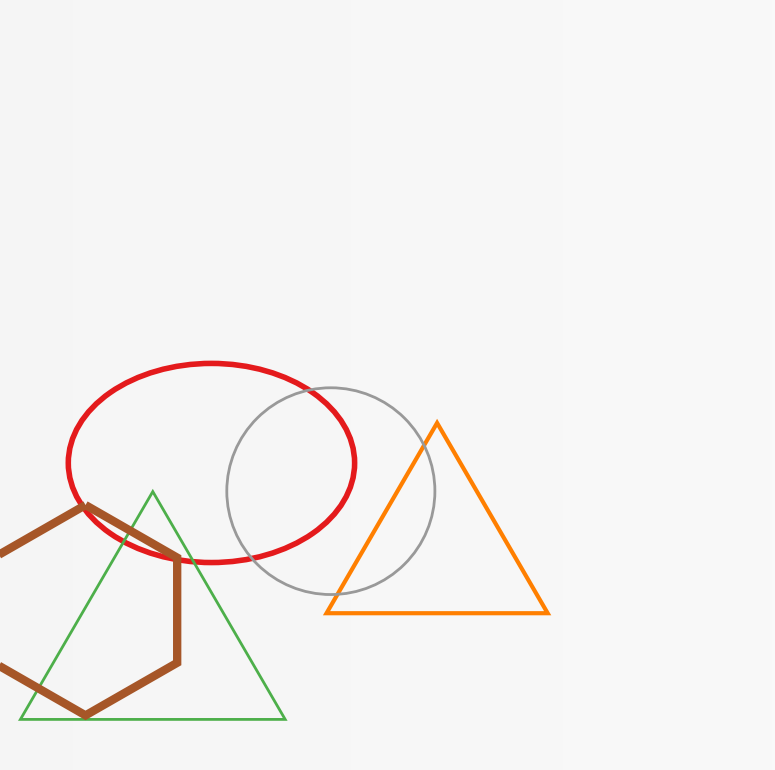[{"shape": "oval", "thickness": 2, "radius": 0.92, "center": [0.273, 0.399]}, {"shape": "triangle", "thickness": 1, "radius": 0.99, "center": [0.197, 0.164]}, {"shape": "triangle", "thickness": 1.5, "radius": 0.82, "center": [0.564, 0.286]}, {"shape": "hexagon", "thickness": 3, "radius": 0.68, "center": [0.11, 0.208]}, {"shape": "circle", "thickness": 1, "radius": 0.67, "center": [0.427, 0.362]}]